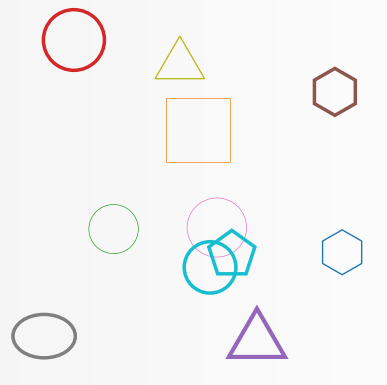[{"shape": "hexagon", "thickness": 1, "radius": 0.29, "center": [0.883, 0.345]}, {"shape": "square", "thickness": 0.5, "radius": 0.41, "center": [0.51, 0.662]}, {"shape": "circle", "thickness": 0.5, "radius": 0.32, "center": [0.293, 0.405]}, {"shape": "circle", "thickness": 2.5, "radius": 0.39, "center": [0.191, 0.896]}, {"shape": "triangle", "thickness": 3, "radius": 0.42, "center": [0.663, 0.115]}, {"shape": "hexagon", "thickness": 2.5, "radius": 0.3, "center": [0.864, 0.761]}, {"shape": "circle", "thickness": 0.5, "radius": 0.38, "center": [0.56, 0.409]}, {"shape": "oval", "thickness": 2.5, "radius": 0.4, "center": [0.114, 0.127]}, {"shape": "triangle", "thickness": 1, "radius": 0.37, "center": [0.464, 0.833]}, {"shape": "circle", "thickness": 2.5, "radius": 0.33, "center": [0.542, 0.305]}, {"shape": "pentagon", "thickness": 2.5, "radius": 0.31, "center": [0.598, 0.339]}]